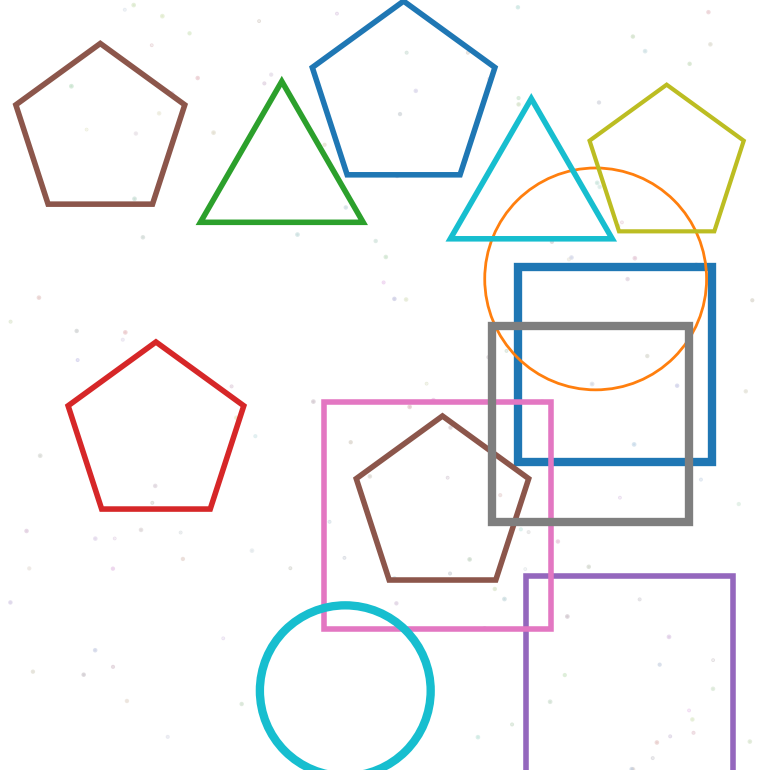[{"shape": "square", "thickness": 3, "radius": 0.63, "center": [0.799, 0.527]}, {"shape": "pentagon", "thickness": 2, "radius": 0.62, "center": [0.524, 0.874]}, {"shape": "circle", "thickness": 1, "radius": 0.72, "center": [0.774, 0.638]}, {"shape": "triangle", "thickness": 2, "radius": 0.61, "center": [0.366, 0.772]}, {"shape": "pentagon", "thickness": 2, "radius": 0.6, "center": [0.203, 0.436]}, {"shape": "square", "thickness": 2, "radius": 0.67, "center": [0.818, 0.117]}, {"shape": "pentagon", "thickness": 2, "radius": 0.58, "center": [0.13, 0.828]}, {"shape": "pentagon", "thickness": 2, "radius": 0.59, "center": [0.575, 0.342]}, {"shape": "square", "thickness": 2, "radius": 0.74, "center": [0.568, 0.331]}, {"shape": "square", "thickness": 3, "radius": 0.64, "center": [0.767, 0.45]}, {"shape": "pentagon", "thickness": 1.5, "radius": 0.53, "center": [0.866, 0.785]}, {"shape": "circle", "thickness": 3, "radius": 0.55, "center": [0.448, 0.103]}, {"shape": "triangle", "thickness": 2, "radius": 0.61, "center": [0.69, 0.751]}]